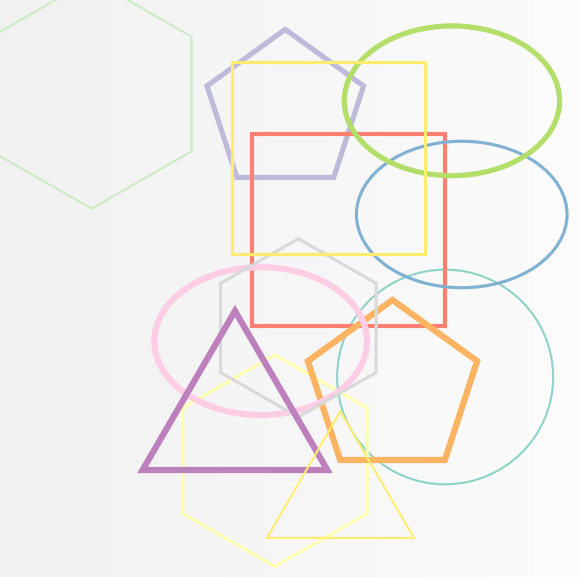[{"shape": "circle", "thickness": 1, "radius": 0.93, "center": [0.766, 0.346]}, {"shape": "hexagon", "thickness": 1.5, "radius": 0.92, "center": [0.473, 0.201]}, {"shape": "pentagon", "thickness": 2.5, "radius": 0.71, "center": [0.491, 0.806]}, {"shape": "square", "thickness": 2, "radius": 0.83, "center": [0.599, 0.601]}, {"shape": "oval", "thickness": 1.5, "radius": 0.91, "center": [0.794, 0.628]}, {"shape": "pentagon", "thickness": 3, "radius": 0.77, "center": [0.675, 0.327]}, {"shape": "oval", "thickness": 2.5, "radius": 0.93, "center": [0.778, 0.825]}, {"shape": "oval", "thickness": 3, "radius": 0.91, "center": [0.449, 0.408]}, {"shape": "hexagon", "thickness": 1.5, "radius": 0.77, "center": [0.513, 0.431]}, {"shape": "triangle", "thickness": 3, "radius": 0.92, "center": [0.404, 0.277]}, {"shape": "hexagon", "thickness": 1, "radius": 0.99, "center": [0.158, 0.836]}, {"shape": "square", "thickness": 1.5, "radius": 0.83, "center": [0.566, 0.726]}, {"shape": "triangle", "thickness": 1, "radius": 0.73, "center": [0.586, 0.141]}]